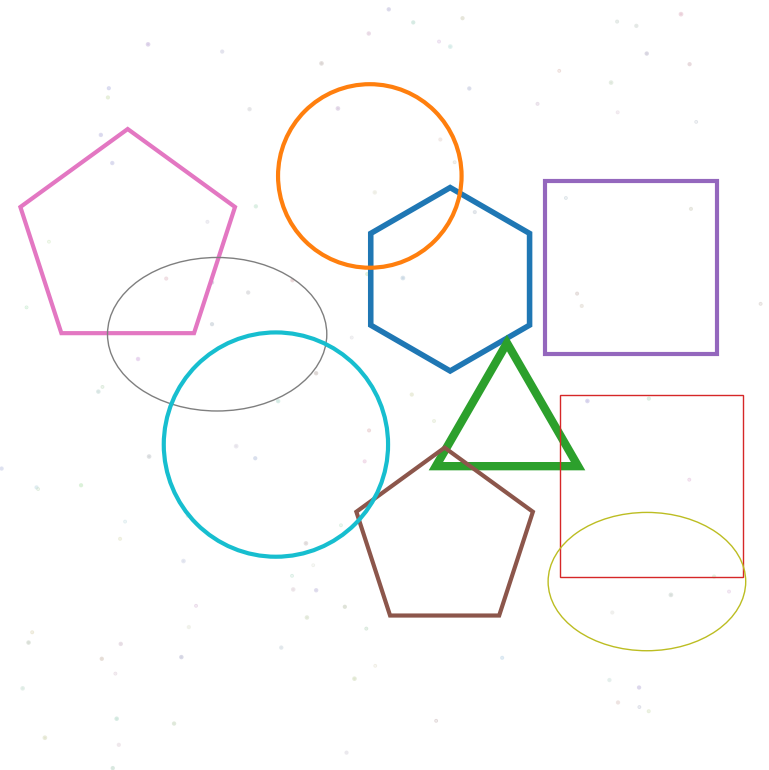[{"shape": "hexagon", "thickness": 2, "radius": 0.6, "center": [0.585, 0.637]}, {"shape": "circle", "thickness": 1.5, "radius": 0.6, "center": [0.48, 0.771]}, {"shape": "triangle", "thickness": 3, "radius": 0.53, "center": [0.658, 0.448]}, {"shape": "square", "thickness": 0.5, "radius": 0.59, "center": [0.846, 0.369]}, {"shape": "square", "thickness": 1.5, "radius": 0.56, "center": [0.82, 0.653]}, {"shape": "pentagon", "thickness": 1.5, "radius": 0.6, "center": [0.577, 0.298]}, {"shape": "pentagon", "thickness": 1.5, "radius": 0.73, "center": [0.166, 0.686]}, {"shape": "oval", "thickness": 0.5, "radius": 0.71, "center": [0.282, 0.566]}, {"shape": "oval", "thickness": 0.5, "radius": 0.64, "center": [0.84, 0.245]}, {"shape": "circle", "thickness": 1.5, "radius": 0.73, "center": [0.358, 0.423]}]